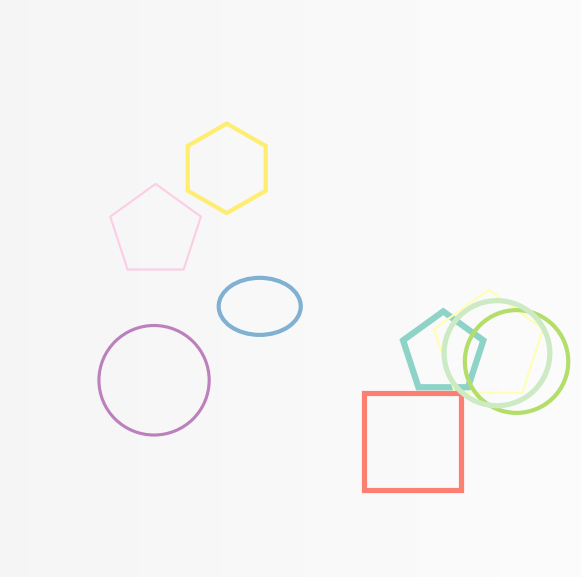[{"shape": "pentagon", "thickness": 3, "radius": 0.36, "center": [0.763, 0.387]}, {"shape": "pentagon", "thickness": 1, "radius": 0.49, "center": [0.841, 0.399]}, {"shape": "square", "thickness": 2.5, "radius": 0.42, "center": [0.709, 0.235]}, {"shape": "oval", "thickness": 2, "radius": 0.35, "center": [0.447, 0.469]}, {"shape": "circle", "thickness": 2, "radius": 0.44, "center": [0.889, 0.373]}, {"shape": "pentagon", "thickness": 1, "radius": 0.41, "center": [0.268, 0.599]}, {"shape": "circle", "thickness": 1.5, "radius": 0.47, "center": [0.265, 0.341]}, {"shape": "circle", "thickness": 2.5, "radius": 0.45, "center": [0.855, 0.388]}, {"shape": "hexagon", "thickness": 2, "radius": 0.39, "center": [0.39, 0.708]}]